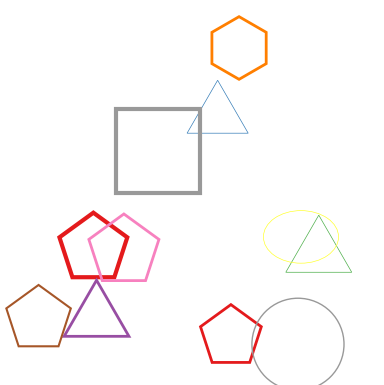[{"shape": "pentagon", "thickness": 3, "radius": 0.46, "center": [0.243, 0.355]}, {"shape": "pentagon", "thickness": 2, "radius": 0.42, "center": [0.6, 0.126]}, {"shape": "triangle", "thickness": 0.5, "radius": 0.46, "center": [0.565, 0.7]}, {"shape": "triangle", "thickness": 0.5, "radius": 0.49, "center": [0.828, 0.342]}, {"shape": "triangle", "thickness": 2, "radius": 0.49, "center": [0.251, 0.175]}, {"shape": "hexagon", "thickness": 2, "radius": 0.41, "center": [0.621, 0.875]}, {"shape": "oval", "thickness": 0.5, "radius": 0.49, "center": [0.782, 0.385]}, {"shape": "pentagon", "thickness": 1.5, "radius": 0.44, "center": [0.1, 0.172]}, {"shape": "pentagon", "thickness": 2, "radius": 0.48, "center": [0.322, 0.349]}, {"shape": "circle", "thickness": 1, "radius": 0.6, "center": [0.774, 0.106]}, {"shape": "square", "thickness": 3, "radius": 0.54, "center": [0.411, 0.607]}]